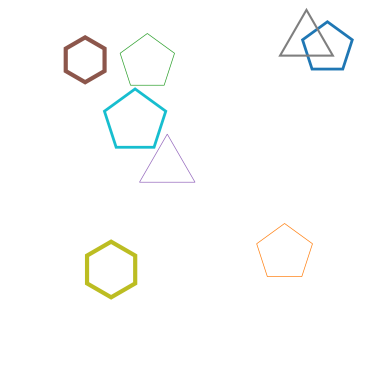[{"shape": "pentagon", "thickness": 2, "radius": 0.34, "center": [0.85, 0.876]}, {"shape": "pentagon", "thickness": 0.5, "radius": 0.38, "center": [0.739, 0.343]}, {"shape": "pentagon", "thickness": 0.5, "radius": 0.37, "center": [0.383, 0.839]}, {"shape": "triangle", "thickness": 0.5, "radius": 0.42, "center": [0.434, 0.568]}, {"shape": "hexagon", "thickness": 3, "radius": 0.29, "center": [0.221, 0.845]}, {"shape": "triangle", "thickness": 1.5, "radius": 0.4, "center": [0.796, 0.895]}, {"shape": "hexagon", "thickness": 3, "radius": 0.36, "center": [0.289, 0.3]}, {"shape": "pentagon", "thickness": 2, "radius": 0.42, "center": [0.351, 0.685]}]